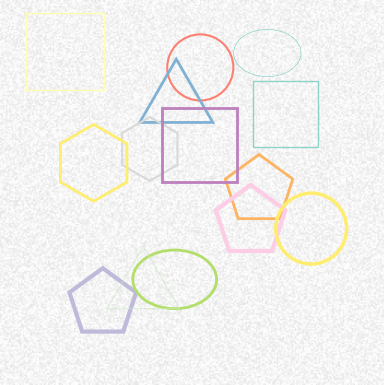[{"shape": "oval", "thickness": 0.5, "radius": 0.44, "center": [0.694, 0.862]}, {"shape": "square", "thickness": 1, "radius": 0.42, "center": [0.741, 0.704]}, {"shape": "square", "thickness": 1, "radius": 0.5, "center": [0.17, 0.866]}, {"shape": "pentagon", "thickness": 3, "radius": 0.45, "center": [0.267, 0.212]}, {"shape": "circle", "thickness": 1.5, "radius": 0.43, "center": [0.52, 0.825]}, {"shape": "triangle", "thickness": 2, "radius": 0.55, "center": [0.458, 0.737]}, {"shape": "pentagon", "thickness": 2, "radius": 0.46, "center": [0.673, 0.507]}, {"shape": "oval", "thickness": 2, "radius": 0.54, "center": [0.454, 0.274]}, {"shape": "pentagon", "thickness": 3, "radius": 0.47, "center": [0.651, 0.425]}, {"shape": "hexagon", "thickness": 1.5, "radius": 0.41, "center": [0.389, 0.613]}, {"shape": "square", "thickness": 2, "radius": 0.48, "center": [0.518, 0.623]}, {"shape": "triangle", "thickness": 0.5, "radius": 0.54, "center": [0.372, 0.252]}, {"shape": "circle", "thickness": 2.5, "radius": 0.46, "center": [0.808, 0.406]}, {"shape": "hexagon", "thickness": 2, "radius": 0.5, "center": [0.243, 0.577]}]